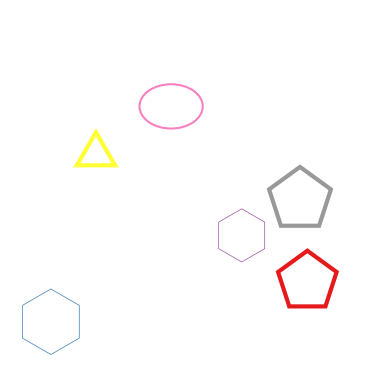[{"shape": "pentagon", "thickness": 3, "radius": 0.4, "center": [0.798, 0.269]}, {"shape": "hexagon", "thickness": 0.5, "radius": 0.43, "center": [0.132, 0.164]}, {"shape": "hexagon", "thickness": 0.5, "radius": 0.35, "center": [0.628, 0.389]}, {"shape": "triangle", "thickness": 3, "radius": 0.29, "center": [0.249, 0.599]}, {"shape": "oval", "thickness": 1.5, "radius": 0.41, "center": [0.444, 0.724]}, {"shape": "pentagon", "thickness": 3, "radius": 0.42, "center": [0.779, 0.482]}]